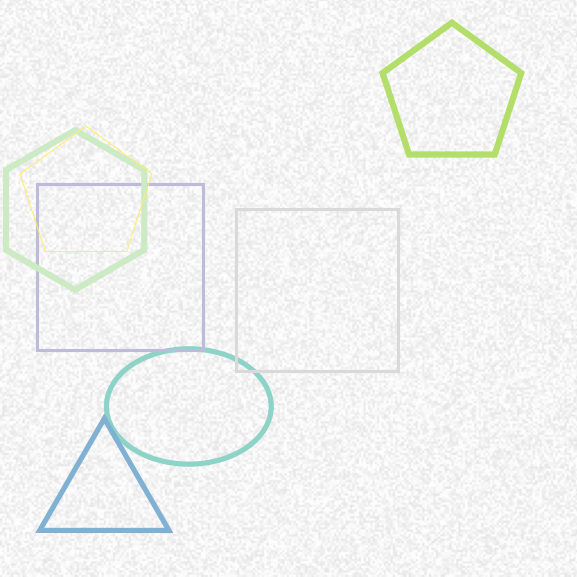[{"shape": "oval", "thickness": 2.5, "radius": 0.71, "center": [0.327, 0.295]}, {"shape": "square", "thickness": 1.5, "radius": 0.72, "center": [0.207, 0.537]}, {"shape": "triangle", "thickness": 2.5, "radius": 0.65, "center": [0.181, 0.145]}, {"shape": "pentagon", "thickness": 3, "radius": 0.63, "center": [0.783, 0.834]}, {"shape": "square", "thickness": 1.5, "radius": 0.7, "center": [0.549, 0.497]}, {"shape": "hexagon", "thickness": 3, "radius": 0.69, "center": [0.13, 0.636]}, {"shape": "pentagon", "thickness": 0.5, "radius": 0.6, "center": [0.149, 0.661]}]